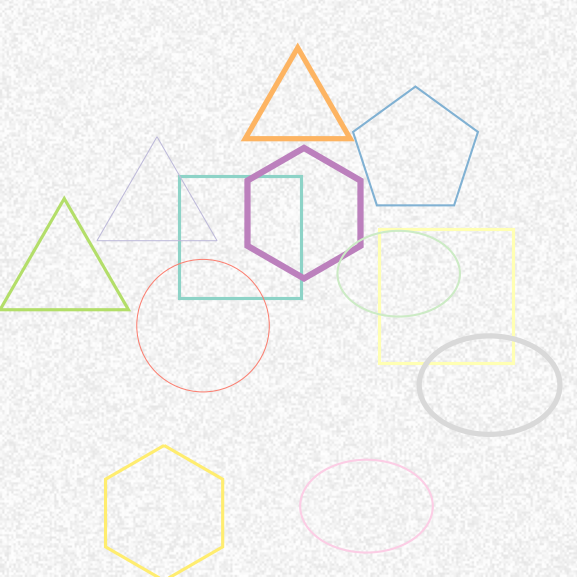[{"shape": "square", "thickness": 1.5, "radius": 0.53, "center": [0.416, 0.588]}, {"shape": "square", "thickness": 1.5, "radius": 0.58, "center": [0.772, 0.487]}, {"shape": "triangle", "thickness": 0.5, "radius": 0.6, "center": [0.272, 0.642]}, {"shape": "circle", "thickness": 0.5, "radius": 0.57, "center": [0.352, 0.435]}, {"shape": "pentagon", "thickness": 1, "radius": 0.57, "center": [0.719, 0.736]}, {"shape": "triangle", "thickness": 2.5, "radius": 0.53, "center": [0.516, 0.811]}, {"shape": "triangle", "thickness": 1.5, "radius": 0.64, "center": [0.111, 0.527]}, {"shape": "oval", "thickness": 1, "radius": 0.57, "center": [0.635, 0.123]}, {"shape": "oval", "thickness": 2.5, "radius": 0.61, "center": [0.848, 0.332]}, {"shape": "hexagon", "thickness": 3, "radius": 0.56, "center": [0.526, 0.63]}, {"shape": "oval", "thickness": 1, "radius": 0.53, "center": [0.69, 0.525]}, {"shape": "hexagon", "thickness": 1.5, "radius": 0.59, "center": [0.284, 0.111]}]